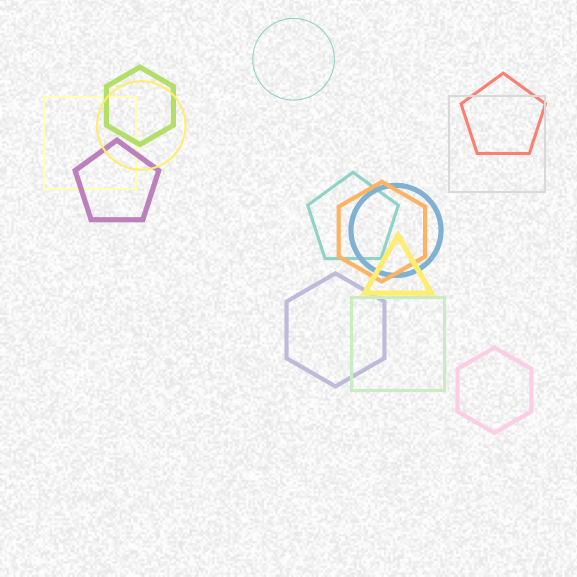[{"shape": "pentagon", "thickness": 1.5, "radius": 0.41, "center": [0.611, 0.618]}, {"shape": "circle", "thickness": 0.5, "radius": 0.35, "center": [0.508, 0.897]}, {"shape": "square", "thickness": 1, "radius": 0.4, "center": [0.156, 0.752]}, {"shape": "hexagon", "thickness": 2, "radius": 0.49, "center": [0.581, 0.428]}, {"shape": "pentagon", "thickness": 1.5, "radius": 0.38, "center": [0.871, 0.796]}, {"shape": "circle", "thickness": 2.5, "radius": 0.39, "center": [0.686, 0.6]}, {"shape": "hexagon", "thickness": 2, "radius": 0.43, "center": [0.661, 0.598]}, {"shape": "hexagon", "thickness": 2.5, "radius": 0.33, "center": [0.242, 0.816]}, {"shape": "hexagon", "thickness": 2, "radius": 0.37, "center": [0.856, 0.323]}, {"shape": "square", "thickness": 1, "radius": 0.42, "center": [0.861, 0.75]}, {"shape": "pentagon", "thickness": 2.5, "radius": 0.38, "center": [0.203, 0.68]}, {"shape": "square", "thickness": 1.5, "radius": 0.4, "center": [0.689, 0.404]}, {"shape": "circle", "thickness": 1, "radius": 0.38, "center": [0.245, 0.782]}, {"shape": "triangle", "thickness": 2.5, "radius": 0.33, "center": [0.689, 0.525]}]